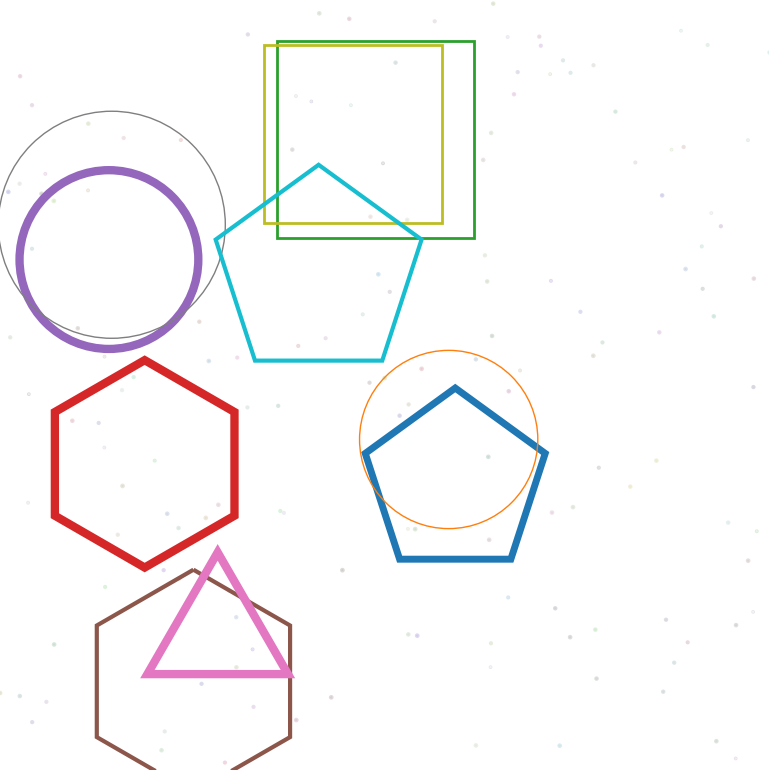[{"shape": "pentagon", "thickness": 2.5, "radius": 0.61, "center": [0.591, 0.373]}, {"shape": "circle", "thickness": 0.5, "radius": 0.58, "center": [0.583, 0.429]}, {"shape": "square", "thickness": 1, "radius": 0.64, "center": [0.488, 0.819]}, {"shape": "hexagon", "thickness": 3, "radius": 0.67, "center": [0.188, 0.398]}, {"shape": "circle", "thickness": 3, "radius": 0.58, "center": [0.141, 0.663]}, {"shape": "hexagon", "thickness": 1.5, "radius": 0.72, "center": [0.251, 0.115]}, {"shape": "triangle", "thickness": 3, "radius": 0.53, "center": [0.283, 0.177]}, {"shape": "circle", "thickness": 0.5, "radius": 0.74, "center": [0.145, 0.708]}, {"shape": "square", "thickness": 1, "radius": 0.58, "center": [0.459, 0.826]}, {"shape": "pentagon", "thickness": 1.5, "radius": 0.7, "center": [0.414, 0.645]}]